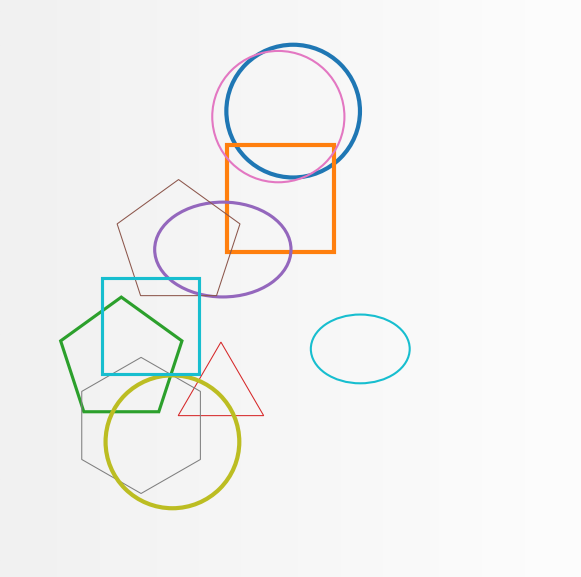[{"shape": "circle", "thickness": 2, "radius": 0.57, "center": [0.504, 0.807]}, {"shape": "square", "thickness": 2, "radius": 0.46, "center": [0.482, 0.655]}, {"shape": "pentagon", "thickness": 1.5, "radius": 0.55, "center": [0.209, 0.375]}, {"shape": "triangle", "thickness": 0.5, "radius": 0.42, "center": [0.38, 0.322]}, {"shape": "oval", "thickness": 1.5, "radius": 0.59, "center": [0.383, 0.567]}, {"shape": "pentagon", "thickness": 0.5, "radius": 0.56, "center": [0.307, 0.577]}, {"shape": "circle", "thickness": 1, "radius": 0.57, "center": [0.479, 0.797]}, {"shape": "hexagon", "thickness": 0.5, "radius": 0.59, "center": [0.243, 0.262]}, {"shape": "circle", "thickness": 2, "radius": 0.58, "center": [0.297, 0.234]}, {"shape": "square", "thickness": 1.5, "radius": 0.42, "center": [0.259, 0.435]}, {"shape": "oval", "thickness": 1, "radius": 0.43, "center": [0.62, 0.395]}]